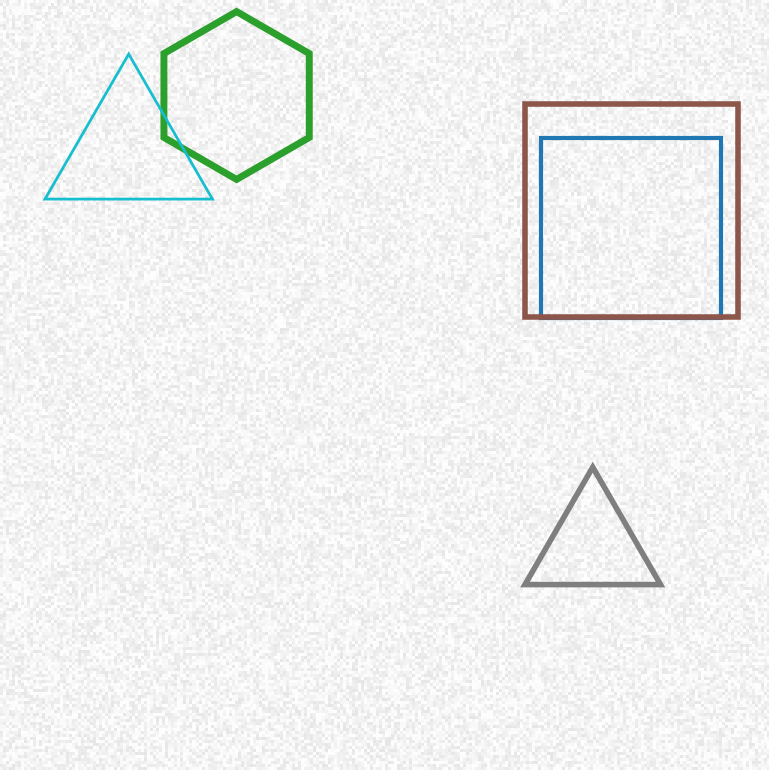[{"shape": "square", "thickness": 1.5, "radius": 0.58, "center": [0.82, 0.704]}, {"shape": "hexagon", "thickness": 2.5, "radius": 0.54, "center": [0.307, 0.876]}, {"shape": "square", "thickness": 2, "radius": 0.69, "center": [0.82, 0.726]}, {"shape": "triangle", "thickness": 2, "radius": 0.51, "center": [0.77, 0.292]}, {"shape": "triangle", "thickness": 1, "radius": 0.63, "center": [0.167, 0.804]}]